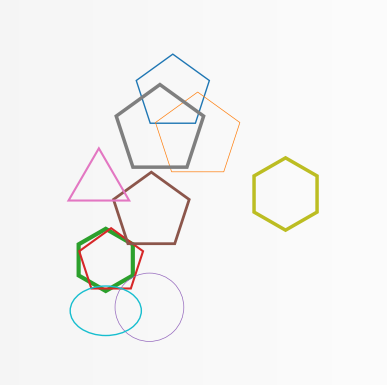[{"shape": "pentagon", "thickness": 1, "radius": 0.5, "center": [0.446, 0.76]}, {"shape": "pentagon", "thickness": 0.5, "radius": 0.57, "center": [0.51, 0.646]}, {"shape": "hexagon", "thickness": 3, "radius": 0.4, "center": [0.273, 0.325]}, {"shape": "pentagon", "thickness": 1.5, "radius": 0.43, "center": [0.287, 0.321]}, {"shape": "circle", "thickness": 0.5, "radius": 0.44, "center": [0.386, 0.202]}, {"shape": "pentagon", "thickness": 2, "radius": 0.51, "center": [0.391, 0.45]}, {"shape": "triangle", "thickness": 1.5, "radius": 0.45, "center": [0.255, 0.524]}, {"shape": "pentagon", "thickness": 2.5, "radius": 0.59, "center": [0.413, 0.662]}, {"shape": "hexagon", "thickness": 2.5, "radius": 0.47, "center": [0.737, 0.496]}, {"shape": "oval", "thickness": 1, "radius": 0.46, "center": [0.273, 0.193]}]